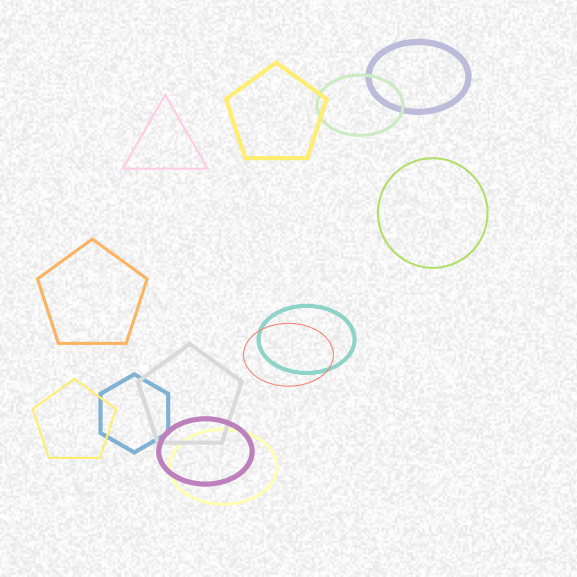[{"shape": "oval", "thickness": 2, "radius": 0.42, "center": [0.531, 0.411]}, {"shape": "oval", "thickness": 1.5, "radius": 0.46, "center": [0.387, 0.191]}, {"shape": "oval", "thickness": 3, "radius": 0.43, "center": [0.725, 0.866]}, {"shape": "oval", "thickness": 0.5, "radius": 0.39, "center": [0.499, 0.385]}, {"shape": "hexagon", "thickness": 2, "radius": 0.34, "center": [0.233, 0.283]}, {"shape": "pentagon", "thickness": 1.5, "radius": 0.5, "center": [0.16, 0.485]}, {"shape": "circle", "thickness": 1, "radius": 0.47, "center": [0.749, 0.63]}, {"shape": "triangle", "thickness": 1, "radius": 0.43, "center": [0.286, 0.75]}, {"shape": "pentagon", "thickness": 2, "radius": 0.47, "center": [0.329, 0.309]}, {"shape": "oval", "thickness": 2.5, "radius": 0.4, "center": [0.356, 0.217]}, {"shape": "oval", "thickness": 1.5, "radius": 0.37, "center": [0.623, 0.817]}, {"shape": "pentagon", "thickness": 1, "radius": 0.38, "center": [0.129, 0.267]}, {"shape": "pentagon", "thickness": 2, "radius": 0.46, "center": [0.478, 0.799]}]